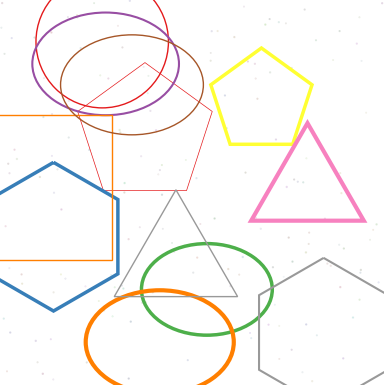[{"shape": "circle", "thickness": 1, "radius": 0.86, "center": [0.265, 0.892]}, {"shape": "pentagon", "thickness": 0.5, "radius": 0.92, "center": [0.377, 0.654]}, {"shape": "hexagon", "thickness": 2.5, "radius": 0.97, "center": [0.139, 0.385]}, {"shape": "oval", "thickness": 2.5, "radius": 0.85, "center": [0.537, 0.248]}, {"shape": "oval", "thickness": 1.5, "radius": 0.95, "center": [0.274, 0.834]}, {"shape": "oval", "thickness": 3, "radius": 0.96, "center": [0.415, 0.111]}, {"shape": "square", "thickness": 1, "radius": 0.95, "center": [0.101, 0.513]}, {"shape": "pentagon", "thickness": 2.5, "radius": 0.69, "center": [0.679, 0.737]}, {"shape": "oval", "thickness": 1, "radius": 0.93, "center": [0.343, 0.78]}, {"shape": "triangle", "thickness": 3, "radius": 0.84, "center": [0.799, 0.511]}, {"shape": "triangle", "thickness": 1, "radius": 0.92, "center": [0.457, 0.322]}, {"shape": "hexagon", "thickness": 1.5, "radius": 0.97, "center": [0.841, 0.136]}]